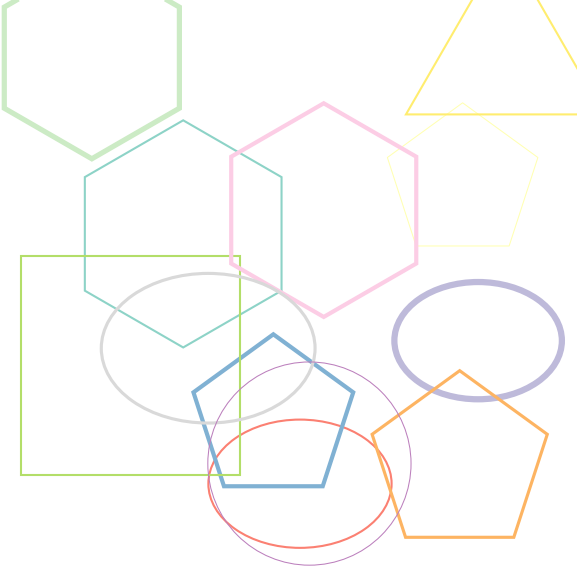[{"shape": "hexagon", "thickness": 1, "radius": 0.98, "center": [0.317, 0.594]}, {"shape": "pentagon", "thickness": 0.5, "radius": 0.69, "center": [0.801, 0.684]}, {"shape": "oval", "thickness": 3, "radius": 0.73, "center": [0.828, 0.409]}, {"shape": "oval", "thickness": 1, "radius": 0.79, "center": [0.519, 0.162]}, {"shape": "pentagon", "thickness": 2, "radius": 0.73, "center": [0.473, 0.275]}, {"shape": "pentagon", "thickness": 1.5, "radius": 0.8, "center": [0.796, 0.198]}, {"shape": "square", "thickness": 1, "radius": 0.95, "center": [0.226, 0.366]}, {"shape": "hexagon", "thickness": 2, "radius": 0.92, "center": [0.561, 0.635]}, {"shape": "oval", "thickness": 1.5, "radius": 0.93, "center": [0.36, 0.396]}, {"shape": "circle", "thickness": 0.5, "radius": 0.88, "center": [0.536, 0.196]}, {"shape": "hexagon", "thickness": 2.5, "radius": 0.88, "center": [0.159, 0.899]}, {"shape": "triangle", "thickness": 1, "radius": 0.99, "center": [0.874, 0.9]}]